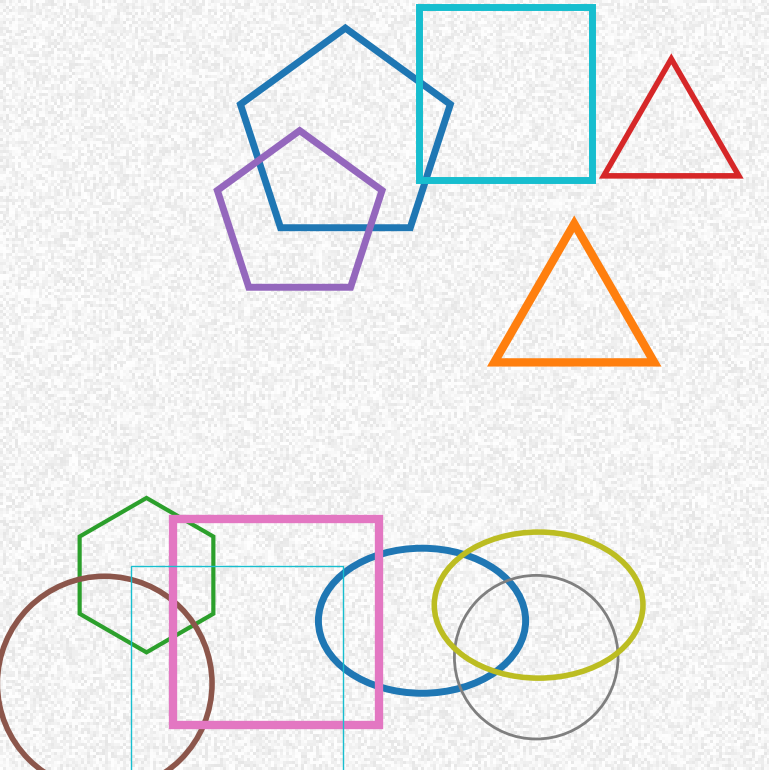[{"shape": "pentagon", "thickness": 2.5, "radius": 0.72, "center": [0.449, 0.82]}, {"shape": "oval", "thickness": 2.5, "radius": 0.67, "center": [0.548, 0.194]}, {"shape": "triangle", "thickness": 3, "radius": 0.6, "center": [0.746, 0.589]}, {"shape": "hexagon", "thickness": 1.5, "radius": 0.5, "center": [0.19, 0.253]}, {"shape": "triangle", "thickness": 2, "radius": 0.51, "center": [0.872, 0.822]}, {"shape": "pentagon", "thickness": 2.5, "radius": 0.56, "center": [0.389, 0.718]}, {"shape": "circle", "thickness": 2, "radius": 0.7, "center": [0.136, 0.112]}, {"shape": "square", "thickness": 3, "radius": 0.67, "center": [0.358, 0.192]}, {"shape": "circle", "thickness": 1, "radius": 0.53, "center": [0.696, 0.147]}, {"shape": "oval", "thickness": 2, "radius": 0.68, "center": [0.7, 0.214]}, {"shape": "square", "thickness": 2.5, "radius": 0.56, "center": [0.656, 0.878]}, {"shape": "square", "thickness": 0.5, "radius": 0.69, "center": [0.308, 0.127]}]